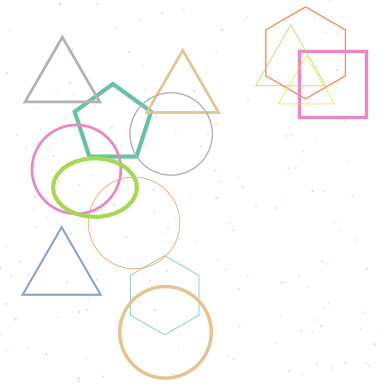[{"shape": "pentagon", "thickness": 3, "radius": 0.52, "center": [0.293, 0.678]}, {"shape": "hexagon", "thickness": 0.5, "radius": 0.51, "center": [0.428, 0.233]}, {"shape": "circle", "thickness": 0.5, "radius": 0.59, "center": [0.348, 0.421]}, {"shape": "hexagon", "thickness": 1, "radius": 0.6, "center": [0.794, 0.863]}, {"shape": "triangle", "thickness": 1.5, "radius": 0.58, "center": [0.16, 0.293]}, {"shape": "square", "thickness": 2.5, "radius": 0.43, "center": [0.864, 0.782]}, {"shape": "circle", "thickness": 2, "radius": 0.58, "center": [0.198, 0.56]}, {"shape": "triangle", "thickness": 0.5, "radius": 0.53, "center": [0.755, 0.83]}, {"shape": "oval", "thickness": 3, "radius": 0.54, "center": [0.247, 0.513]}, {"shape": "triangle", "thickness": 0.5, "radius": 0.42, "center": [0.796, 0.772]}, {"shape": "circle", "thickness": 2.5, "radius": 0.59, "center": [0.43, 0.137]}, {"shape": "triangle", "thickness": 2, "radius": 0.54, "center": [0.475, 0.762]}, {"shape": "triangle", "thickness": 2, "radius": 0.56, "center": [0.162, 0.791]}, {"shape": "circle", "thickness": 1, "radius": 0.54, "center": [0.445, 0.652]}]